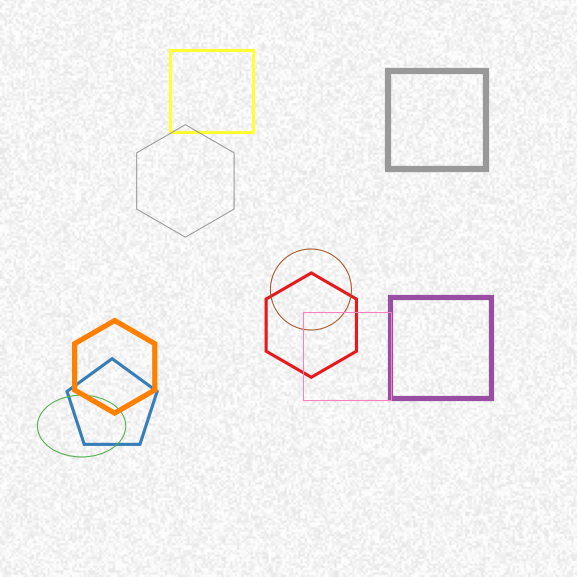[{"shape": "hexagon", "thickness": 1.5, "radius": 0.45, "center": [0.539, 0.436]}, {"shape": "pentagon", "thickness": 1.5, "radius": 0.41, "center": [0.194, 0.296]}, {"shape": "oval", "thickness": 0.5, "radius": 0.38, "center": [0.141, 0.261]}, {"shape": "square", "thickness": 2.5, "radius": 0.44, "center": [0.763, 0.398]}, {"shape": "hexagon", "thickness": 2.5, "radius": 0.4, "center": [0.199, 0.364]}, {"shape": "square", "thickness": 1.5, "radius": 0.36, "center": [0.366, 0.841]}, {"shape": "circle", "thickness": 0.5, "radius": 0.35, "center": [0.538, 0.498]}, {"shape": "square", "thickness": 0.5, "radius": 0.38, "center": [0.6, 0.383]}, {"shape": "square", "thickness": 3, "radius": 0.43, "center": [0.757, 0.792]}, {"shape": "hexagon", "thickness": 0.5, "radius": 0.49, "center": [0.321, 0.686]}]